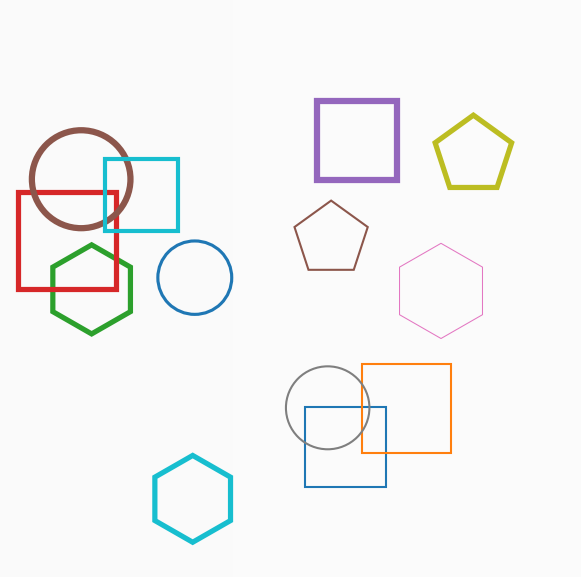[{"shape": "circle", "thickness": 1.5, "radius": 0.32, "center": [0.335, 0.518]}, {"shape": "square", "thickness": 1, "radius": 0.35, "center": [0.595, 0.225]}, {"shape": "square", "thickness": 1, "radius": 0.38, "center": [0.699, 0.292]}, {"shape": "hexagon", "thickness": 2.5, "radius": 0.39, "center": [0.158, 0.498]}, {"shape": "square", "thickness": 2.5, "radius": 0.42, "center": [0.115, 0.583]}, {"shape": "square", "thickness": 3, "radius": 0.34, "center": [0.614, 0.756]}, {"shape": "circle", "thickness": 3, "radius": 0.42, "center": [0.14, 0.689]}, {"shape": "pentagon", "thickness": 1, "radius": 0.33, "center": [0.57, 0.586]}, {"shape": "hexagon", "thickness": 0.5, "radius": 0.41, "center": [0.759, 0.495]}, {"shape": "circle", "thickness": 1, "radius": 0.36, "center": [0.564, 0.293]}, {"shape": "pentagon", "thickness": 2.5, "radius": 0.35, "center": [0.814, 0.731]}, {"shape": "square", "thickness": 2, "radius": 0.31, "center": [0.244, 0.661]}, {"shape": "hexagon", "thickness": 2.5, "radius": 0.38, "center": [0.332, 0.135]}]